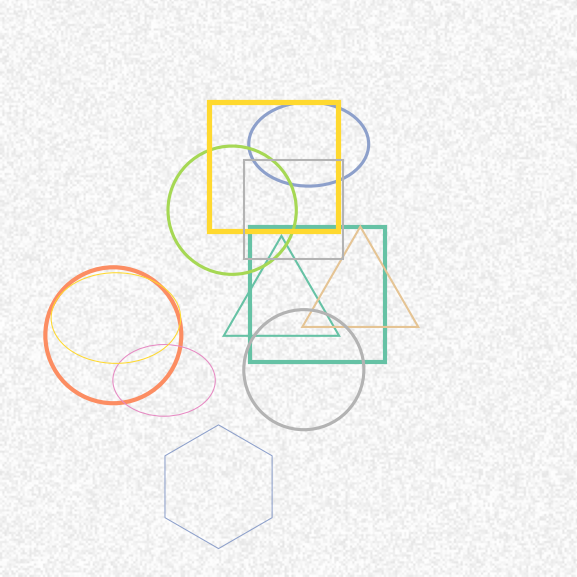[{"shape": "square", "thickness": 2, "radius": 0.58, "center": [0.55, 0.489]}, {"shape": "triangle", "thickness": 1, "radius": 0.58, "center": [0.487, 0.475]}, {"shape": "circle", "thickness": 2, "radius": 0.59, "center": [0.196, 0.419]}, {"shape": "oval", "thickness": 1.5, "radius": 0.52, "center": [0.535, 0.75]}, {"shape": "hexagon", "thickness": 0.5, "radius": 0.54, "center": [0.378, 0.156]}, {"shape": "oval", "thickness": 0.5, "radius": 0.44, "center": [0.284, 0.34]}, {"shape": "circle", "thickness": 1.5, "radius": 0.56, "center": [0.402, 0.635]}, {"shape": "oval", "thickness": 0.5, "radius": 0.56, "center": [0.201, 0.448]}, {"shape": "square", "thickness": 2.5, "radius": 0.56, "center": [0.474, 0.711]}, {"shape": "triangle", "thickness": 1, "radius": 0.58, "center": [0.624, 0.491]}, {"shape": "circle", "thickness": 1.5, "radius": 0.52, "center": [0.526, 0.359]}, {"shape": "square", "thickness": 1, "radius": 0.43, "center": [0.508, 0.636]}]